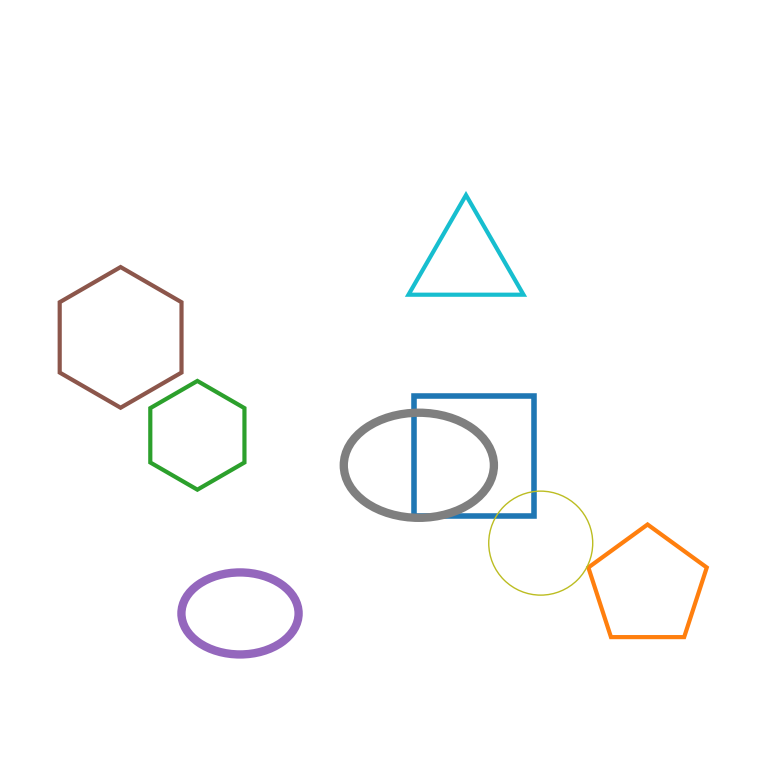[{"shape": "square", "thickness": 2, "radius": 0.39, "center": [0.615, 0.408]}, {"shape": "pentagon", "thickness": 1.5, "radius": 0.4, "center": [0.841, 0.238]}, {"shape": "hexagon", "thickness": 1.5, "radius": 0.35, "center": [0.256, 0.435]}, {"shape": "oval", "thickness": 3, "radius": 0.38, "center": [0.312, 0.203]}, {"shape": "hexagon", "thickness": 1.5, "radius": 0.46, "center": [0.157, 0.562]}, {"shape": "oval", "thickness": 3, "radius": 0.49, "center": [0.544, 0.396]}, {"shape": "circle", "thickness": 0.5, "radius": 0.34, "center": [0.702, 0.295]}, {"shape": "triangle", "thickness": 1.5, "radius": 0.43, "center": [0.605, 0.66]}]